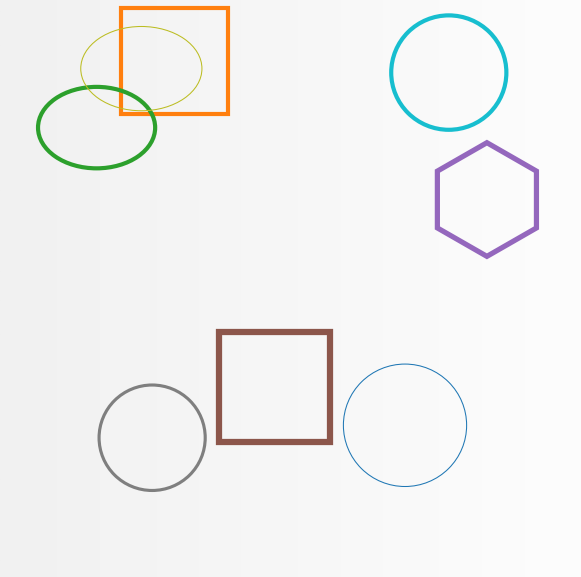[{"shape": "circle", "thickness": 0.5, "radius": 0.53, "center": [0.697, 0.263]}, {"shape": "square", "thickness": 2, "radius": 0.46, "center": [0.3, 0.893]}, {"shape": "oval", "thickness": 2, "radius": 0.5, "center": [0.166, 0.778]}, {"shape": "hexagon", "thickness": 2.5, "radius": 0.49, "center": [0.838, 0.654]}, {"shape": "square", "thickness": 3, "radius": 0.48, "center": [0.472, 0.329]}, {"shape": "circle", "thickness": 1.5, "radius": 0.46, "center": [0.262, 0.241]}, {"shape": "oval", "thickness": 0.5, "radius": 0.52, "center": [0.243, 0.88]}, {"shape": "circle", "thickness": 2, "radius": 0.5, "center": [0.772, 0.873]}]